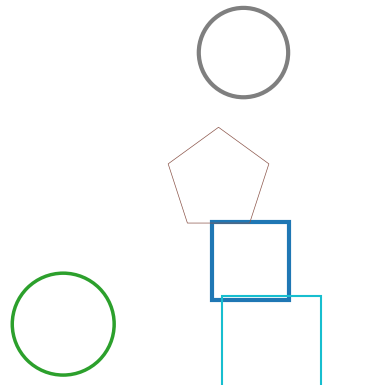[{"shape": "square", "thickness": 3, "radius": 0.5, "center": [0.65, 0.322]}, {"shape": "circle", "thickness": 2.5, "radius": 0.66, "center": [0.164, 0.158]}, {"shape": "pentagon", "thickness": 0.5, "radius": 0.69, "center": [0.568, 0.532]}, {"shape": "circle", "thickness": 3, "radius": 0.58, "center": [0.632, 0.863]}, {"shape": "square", "thickness": 1.5, "radius": 0.64, "center": [0.706, 0.103]}]